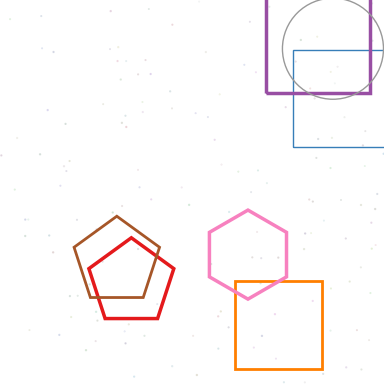[{"shape": "pentagon", "thickness": 2.5, "radius": 0.58, "center": [0.341, 0.266]}, {"shape": "square", "thickness": 1, "radius": 0.63, "center": [0.887, 0.745]}, {"shape": "square", "thickness": 2.5, "radius": 0.68, "center": [0.826, 0.893]}, {"shape": "square", "thickness": 2, "radius": 0.57, "center": [0.723, 0.156]}, {"shape": "pentagon", "thickness": 2, "radius": 0.58, "center": [0.303, 0.322]}, {"shape": "hexagon", "thickness": 2.5, "radius": 0.58, "center": [0.644, 0.339]}, {"shape": "circle", "thickness": 1, "radius": 0.66, "center": [0.865, 0.873]}]